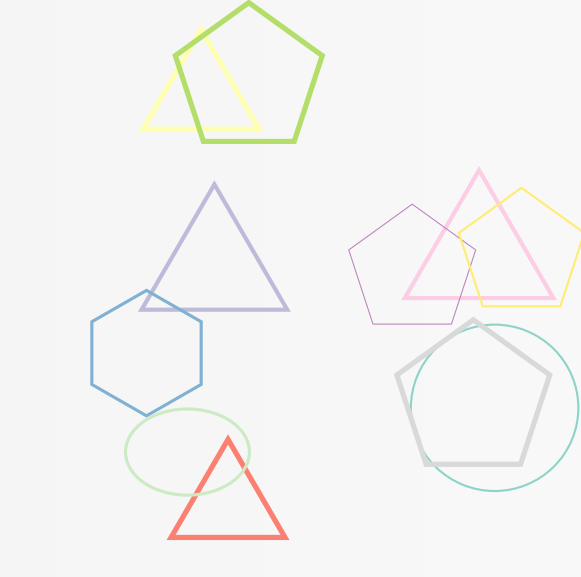[{"shape": "circle", "thickness": 1, "radius": 0.72, "center": [0.851, 0.293]}, {"shape": "triangle", "thickness": 2.5, "radius": 0.58, "center": [0.346, 0.833]}, {"shape": "triangle", "thickness": 2, "radius": 0.72, "center": [0.369, 0.535]}, {"shape": "triangle", "thickness": 2.5, "radius": 0.57, "center": [0.392, 0.125]}, {"shape": "hexagon", "thickness": 1.5, "radius": 0.54, "center": [0.252, 0.388]}, {"shape": "pentagon", "thickness": 2.5, "radius": 0.66, "center": [0.428, 0.862]}, {"shape": "triangle", "thickness": 2, "radius": 0.74, "center": [0.824, 0.557]}, {"shape": "pentagon", "thickness": 2.5, "radius": 0.69, "center": [0.814, 0.307]}, {"shape": "pentagon", "thickness": 0.5, "radius": 0.57, "center": [0.709, 0.531]}, {"shape": "oval", "thickness": 1.5, "radius": 0.53, "center": [0.323, 0.216]}, {"shape": "pentagon", "thickness": 1, "radius": 0.57, "center": [0.897, 0.561]}]